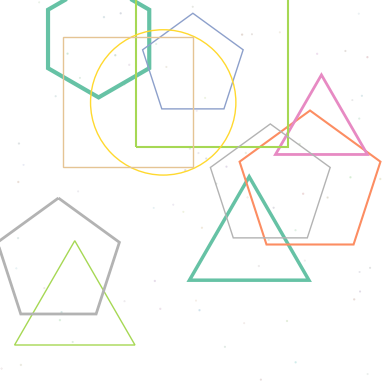[{"shape": "hexagon", "thickness": 3, "radius": 0.76, "center": [0.256, 0.899]}, {"shape": "triangle", "thickness": 2.5, "radius": 0.9, "center": [0.647, 0.362]}, {"shape": "pentagon", "thickness": 1.5, "radius": 0.96, "center": [0.805, 0.521]}, {"shape": "pentagon", "thickness": 1, "radius": 0.69, "center": [0.501, 0.828]}, {"shape": "triangle", "thickness": 2, "radius": 0.69, "center": [0.835, 0.668]}, {"shape": "square", "thickness": 1.5, "radius": 0.99, "center": [0.551, 0.817]}, {"shape": "triangle", "thickness": 1, "radius": 0.9, "center": [0.194, 0.194]}, {"shape": "circle", "thickness": 1, "radius": 0.94, "center": [0.424, 0.734]}, {"shape": "square", "thickness": 1, "radius": 0.84, "center": [0.333, 0.734]}, {"shape": "pentagon", "thickness": 1, "radius": 0.82, "center": [0.702, 0.514]}, {"shape": "pentagon", "thickness": 2, "radius": 0.83, "center": [0.152, 0.319]}]